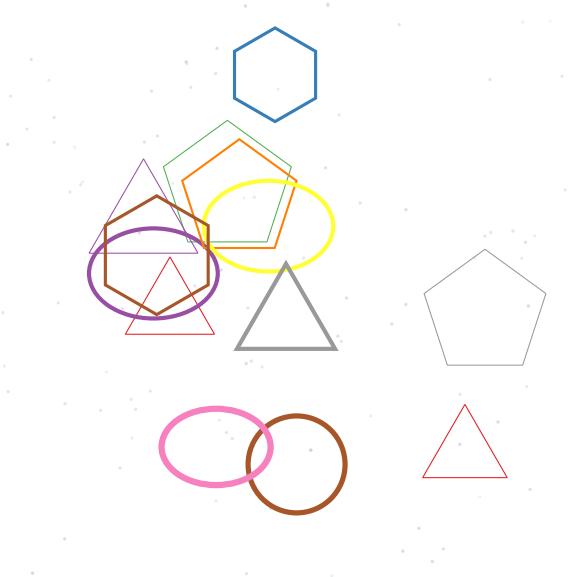[{"shape": "triangle", "thickness": 0.5, "radius": 0.45, "center": [0.294, 0.465]}, {"shape": "triangle", "thickness": 0.5, "radius": 0.42, "center": [0.805, 0.214]}, {"shape": "hexagon", "thickness": 1.5, "radius": 0.41, "center": [0.476, 0.87]}, {"shape": "pentagon", "thickness": 0.5, "radius": 0.58, "center": [0.394, 0.674]}, {"shape": "triangle", "thickness": 0.5, "radius": 0.54, "center": [0.249, 0.615]}, {"shape": "oval", "thickness": 2, "radius": 0.56, "center": [0.266, 0.526]}, {"shape": "pentagon", "thickness": 1, "radius": 0.52, "center": [0.415, 0.654]}, {"shape": "oval", "thickness": 2, "radius": 0.56, "center": [0.465, 0.608]}, {"shape": "hexagon", "thickness": 1.5, "radius": 0.51, "center": [0.271, 0.557]}, {"shape": "circle", "thickness": 2.5, "radius": 0.42, "center": [0.514, 0.195]}, {"shape": "oval", "thickness": 3, "radius": 0.47, "center": [0.374, 0.225]}, {"shape": "triangle", "thickness": 2, "radius": 0.49, "center": [0.495, 0.444]}, {"shape": "pentagon", "thickness": 0.5, "radius": 0.55, "center": [0.84, 0.457]}]